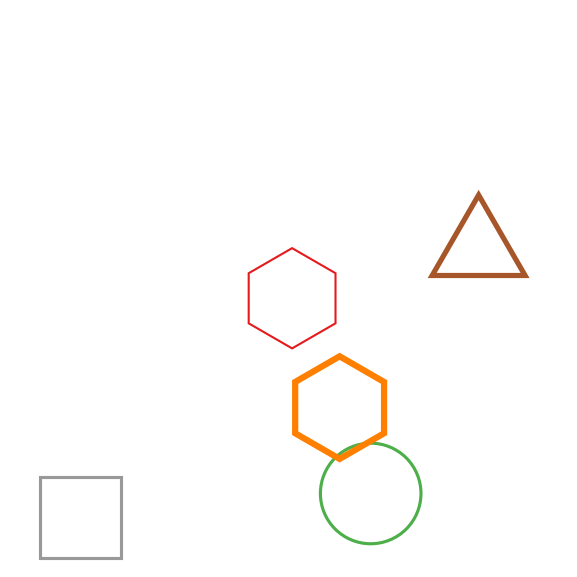[{"shape": "hexagon", "thickness": 1, "radius": 0.43, "center": [0.506, 0.483]}, {"shape": "circle", "thickness": 1.5, "radius": 0.44, "center": [0.642, 0.145]}, {"shape": "hexagon", "thickness": 3, "radius": 0.44, "center": [0.588, 0.293]}, {"shape": "triangle", "thickness": 2.5, "radius": 0.46, "center": [0.829, 0.569]}, {"shape": "square", "thickness": 1.5, "radius": 0.35, "center": [0.14, 0.103]}]